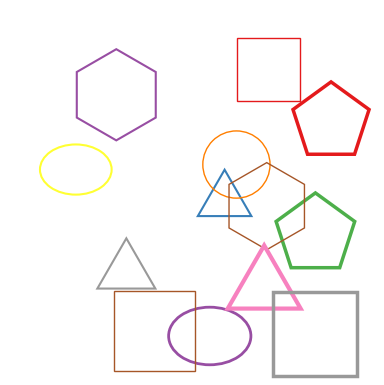[{"shape": "pentagon", "thickness": 2.5, "radius": 0.52, "center": [0.86, 0.683]}, {"shape": "square", "thickness": 1, "radius": 0.41, "center": [0.698, 0.82]}, {"shape": "triangle", "thickness": 1.5, "radius": 0.4, "center": [0.583, 0.479]}, {"shape": "pentagon", "thickness": 2.5, "radius": 0.54, "center": [0.819, 0.392]}, {"shape": "hexagon", "thickness": 1.5, "radius": 0.59, "center": [0.302, 0.754]}, {"shape": "oval", "thickness": 2, "radius": 0.53, "center": [0.545, 0.127]}, {"shape": "circle", "thickness": 1, "radius": 0.44, "center": [0.614, 0.573]}, {"shape": "oval", "thickness": 1.5, "radius": 0.47, "center": [0.197, 0.56]}, {"shape": "square", "thickness": 1, "radius": 0.52, "center": [0.401, 0.14]}, {"shape": "hexagon", "thickness": 1, "radius": 0.57, "center": [0.693, 0.464]}, {"shape": "triangle", "thickness": 3, "radius": 0.55, "center": [0.686, 0.253]}, {"shape": "square", "thickness": 2.5, "radius": 0.54, "center": [0.818, 0.133]}, {"shape": "triangle", "thickness": 1.5, "radius": 0.43, "center": [0.328, 0.294]}]